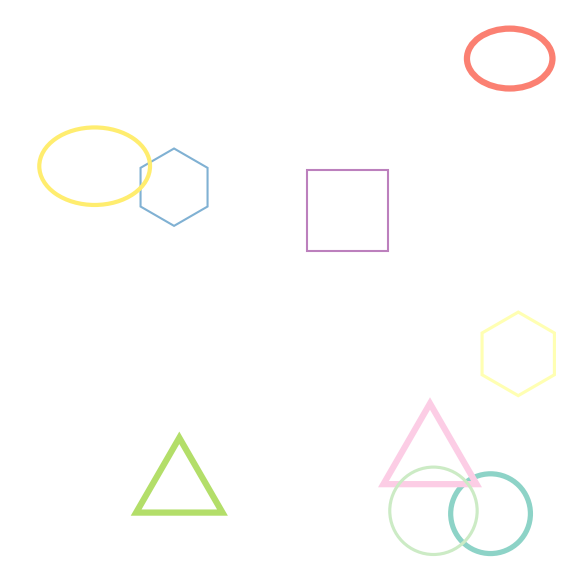[{"shape": "circle", "thickness": 2.5, "radius": 0.35, "center": [0.849, 0.11]}, {"shape": "hexagon", "thickness": 1.5, "radius": 0.36, "center": [0.897, 0.386]}, {"shape": "oval", "thickness": 3, "radius": 0.37, "center": [0.883, 0.898]}, {"shape": "hexagon", "thickness": 1, "radius": 0.33, "center": [0.301, 0.675]}, {"shape": "triangle", "thickness": 3, "radius": 0.43, "center": [0.31, 0.155]}, {"shape": "triangle", "thickness": 3, "radius": 0.47, "center": [0.745, 0.207]}, {"shape": "square", "thickness": 1, "radius": 0.35, "center": [0.602, 0.634]}, {"shape": "circle", "thickness": 1.5, "radius": 0.38, "center": [0.751, 0.115]}, {"shape": "oval", "thickness": 2, "radius": 0.48, "center": [0.164, 0.711]}]